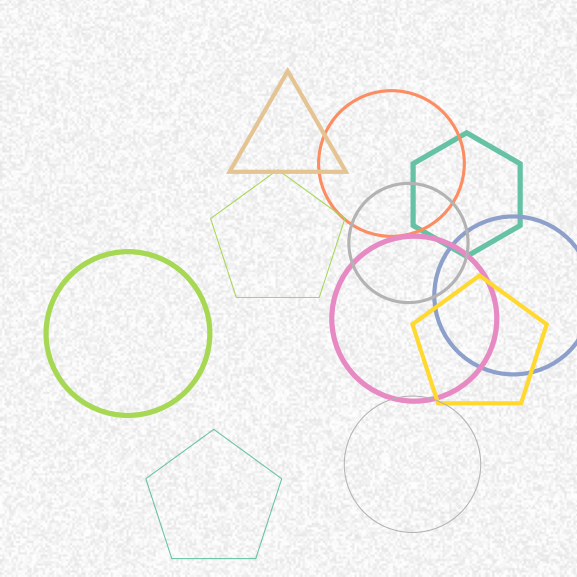[{"shape": "pentagon", "thickness": 0.5, "radius": 0.62, "center": [0.37, 0.132]}, {"shape": "hexagon", "thickness": 2.5, "radius": 0.53, "center": [0.808, 0.662]}, {"shape": "circle", "thickness": 1.5, "radius": 0.63, "center": [0.678, 0.716]}, {"shape": "circle", "thickness": 2, "radius": 0.68, "center": [0.889, 0.488]}, {"shape": "circle", "thickness": 2.5, "radius": 0.71, "center": [0.717, 0.447]}, {"shape": "pentagon", "thickness": 0.5, "radius": 0.61, "center": [0.481, 0.583]}, {"shape": "circle", "thickness": 2.5, "radius": 0.71, "center": [0.222, 0.422]}, {"shape": "pentagon", "thickness": 2, "radius": 0.61, "center": [0.83, 0.4]}, {"shape": "triangle", "thickness": 2, "radius": 0.58, "center": [0.498, 0.76]}, {"shape": "circle", "thickness": 1.5, "radius": 0.52, "center": [0.707, 0.578]}, {"shape": "circle", "thickness": 0.5, "radius": 0.59, "center": [0.714, 0.195]}]